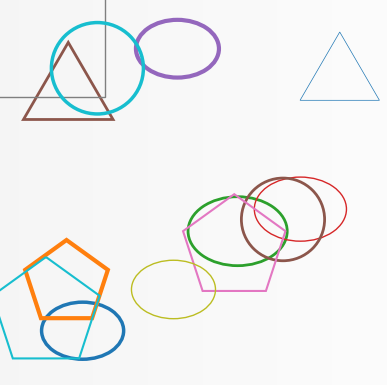[{"shape": "triangle", "thickness": 0.5, "radius": 0.59, "center": [0.877, 0.799]}, {"shape": "oval", "thickness": 2.5, "radius": 0.53, "center": [0.213, 0.141]}, {"shape": "pentagon", "thickness": 3, "radius": 0.56, "center": [0.172, 0.264]}, {"shape": "oval", "thickness": 2, "radius": 0.64, "center": [0.613, 0.399]}, {"shape": "oval", "thickness": 1, "radius": 0.59, "center": [0.775, 0.457]}, {"shape": "oval", "thickness": 3, "radius": 0.54, "center": [0.458, 0.873]}, {"shape": "circle", "thickness": 2, "radius": 0.54, "center": [0.73, 0.43]}, {"shape": "triangle", "thickness": 2, "radius": 0.67, "center": [0.176, 0.756]}, {"shape": "pentagon", "thickness": 1.5, "radius": 0.69, "center": [0.605, 0.357]}, {"shape": "square", "thickness": 1, "radius": 0.71, "center": [0.129, 0.89]}, {"shape": "oval", "thickness": 1, "radius": 0.54, "center": [0.448, 0.248]}, {"shape": "pentagon", "thickness": 1.5, "radius": 0.73, "center": [0.119, 0.187]}, {"shape": "circle", "thickness": 2.5, "radius": 0.59, "center": [0.251, 0.823]}]